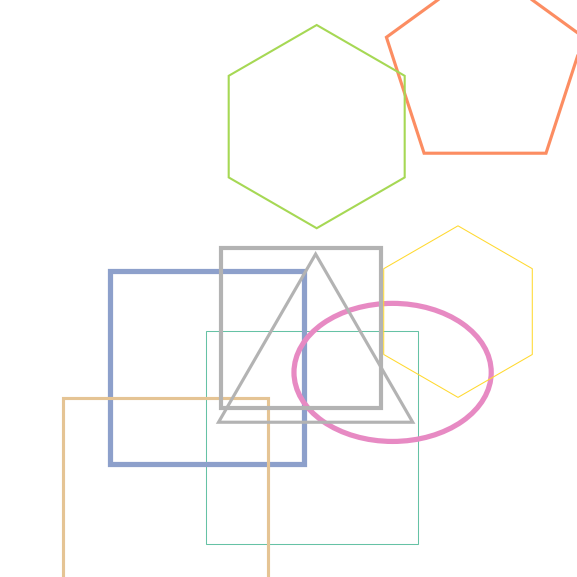[{"shape": "square", "thickness": 0.5, "radius": 0.92, "center": [0.54, 0.242]}, {"shape": "pentagon", "thickness": 1.5, "radius": 0.9, "center": [0.84, 0.879]}, {"shape": "square", "thickness": 2.5, "radius": 0.84, "center": [0.358, 0.363]}, {"shape": "oval", "thickness": 2.5, "radius": 0.85, "center": [0.68, 0.354]}, {"shape": "hexagon", "thickness": 1, "radius": 0.88, "center": [0.548, 0.78]}, {"shape": "hexagon", "thickness": 0.5, "radius": 0.74, "center": [0.793, 0.46]}, {"shape": "square", "thickness": 1.5, "radius": 0.89, "center": [0.287, 0.132]}, {"shape": "square", "thickness": 2, "radius": 0.69, "center": [0.521, 0.431]}, {"shape": "triangle", "thickness": 1.5, "radius": 0.97, "center": [0.547, 0.365]}]